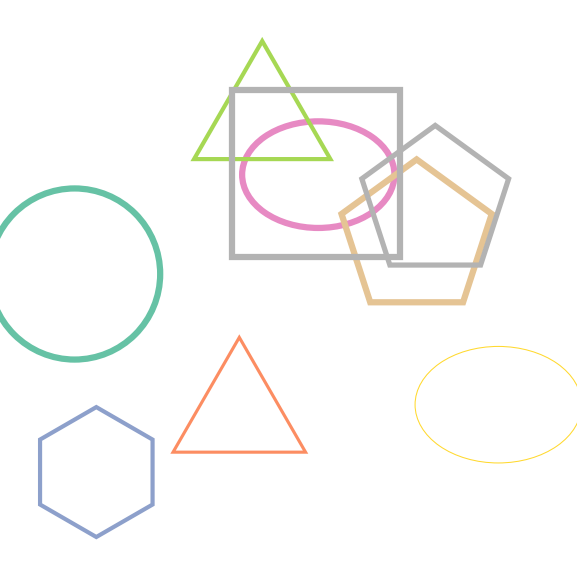[{"shape": "circle", "thickness": 3, "radius": 0.74, "center": [0.129, 0.525]}, {"shape": "triangle", "thickness": 1.5, "radius": 0.66, "center": [0.414, 0.282]}, {"shape": "hexagon", "thickness": 2, "radius": 0.56, "center": [0.167, 0.182]}, {"shape": "oval", "thickness": 3, "radius": 0.66, "center": [0.551, 0.697]}, {"shape": "triangle", "thickness": 2, "radius": 0.68, "center": [0.454, 0.792]}, {"shape": "oval", "thickness": 0.5, "radius": 0.72, "center": [0.863, 0.298]}, {"shape": "pentagon", "thickness": 3, "radius": 0.68, "center": [0.721, 0.586]}, {"shape": "pentagon", "thickness": 2.5, "radius": 0.67, "center": [0.754, 0.648]}, {"shape": "square", "thickness": 3, "radius": 0.73, "center": [0.547, 0.698]}]